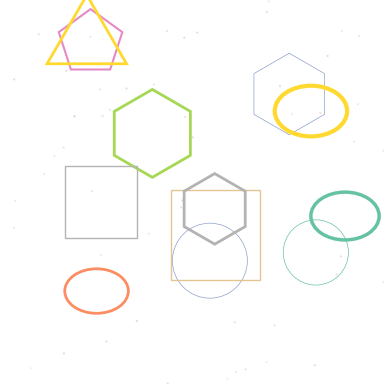[{"shape": "circle", "thickness": 0.5, "radius": 0.42, "center": [0.82, 0.344]}, {"shape": "oval", "thickness": 2.5, "radius": 0.44, "center": [0.896, 0.439]}, {"shape": "oval", "thickness": 2, "radius": 0.41, "center": [0.251, 0.244]}, {"shape": "hexagon", "thickness": 0.5, "radius": 0.53, "center": [0.751, 0.756]}, {"shape": "circle", "thickness": 0.5, "radius": 0.49, "center": [0.545, 0.323]}, {"shape": "pentagon", "thickness": 1.5, "radius": 0.43, "center": [0.235, 0.89]}, {"shape": "hexagon", "thickness": 2, "radius": 0.57, "center": [0.396, 0.654]}, {"shape": "triangle", "thickness": 2, "radius": 0.6, "center": [0.226, 0.894]}, {"shape": "oval", "thickness": 3, "radius": 0.47, "center": [0.808, 0.712]}, {"shape": "square", "thickness": 1, "radius": 0.58, "center": [0.559, 0.39]}, {"shape": "hexagon", "thickness": 2, "radius": 0.46, "center": [0.558, 0.457]}, {"shape": "square", "thickness": 1, "radius": 0.47, "center": [0.263, 0.476]}]